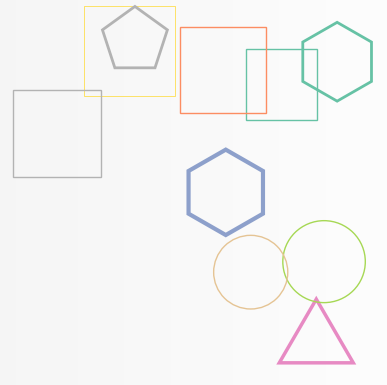[{"shape": "hexagon", "thickness": 2, "radius": 0.51, "center": [0.87, 0.84]}, {"shape": "square", "thickness": 1, "radius": 0.46, "center": [0.727, 0.781]}, {"shape": "square", "thickness": 1, "radius": 0.56, "center": [0.575, 0.818]}, {"shape": "hexagon", "thickness": 3, "radius": 0.55, "center": [0.583, 0.5]}, {"shape": "triangle", "thickness": 2.5, "radius": 0.55, "center": [0.816, 0.113]}, {"shape": "circle", "thickness": 1, "radius": 0.53, "center": [0.836, 0.32]}, {"shape": "square", "thickness": 0.5, "radius": 0.58, "center": [0.334, 0.867]}, {"shape": "circle", "thickness": 1, "radius": 0.48, "center": [0.647, 0.293]}, {"shape": "pentagon", "thickness": 2, "radius": 0.44, "center": [0.348, 0.895]}, {"shape": "square", "thickness": 1, "radius": 0.56, "center": [0.147, 0.653]}]